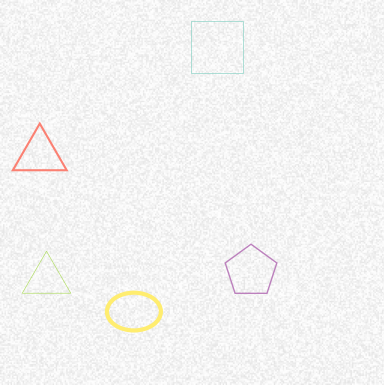[{"shape": "square", "thickness": 0.5, "radius": 0.34, "center": [0.563, 0.878]}, {"shape": "triangle", "thickness": 1.5, "radius": 0.4, "center": [0.103, 0.598]}, {"shape": "triangle", "thickness": 0.5, "radius": 0.36, "center": [0.121, 0.275]}, {"shape": "pentagon", "thickness": 1, "radius": 0.35, "center": [0.652, 0.295]}, {"shape": "oval", "thickness": 3, "radius": 0.35, "center": [0.348, 0.191]}]